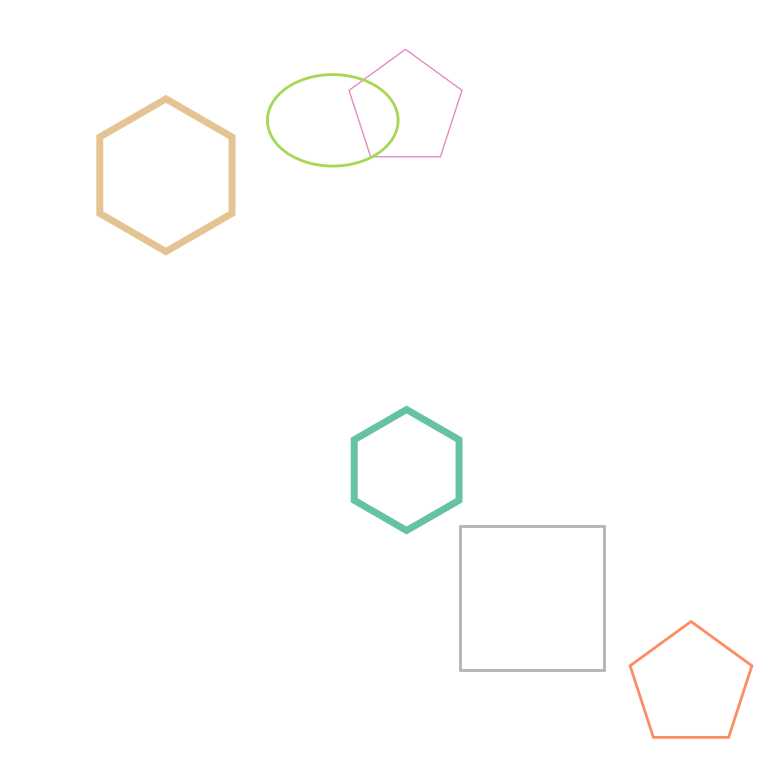[{"shape": "hexagon", "thickness": 2.5, "radius": 0.39, "center": [0.528, 0.39]}, {"shape": "pentagon", "thickness": 1, "radius": 0.42, "center": [0.897, 0.11]}, {"shape": "pentagon", "thickness": 0.5, "radius": 0.39, "center": [0.527, 0.859]}, {"shape": "oval", "thickness": 1, "radius": 0.42, "center": [0.432, 0.844]}, {"shape": "hexagon", "thickness": 2.5, "radius": 0.5, "center": [0.215, 0.772]}, {"shape": "square", "thickness": 1, "radius": 0.47, "center": [0.691, 0.223]}]